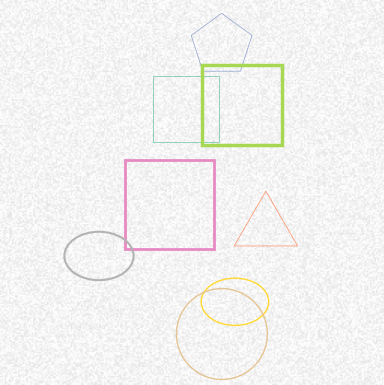[{"shape": "square", "thickness": 0.5, "radius": 0.43, "center": [0.483, 0.718]}, {"shape": "triangle", "thickness": 0.5, "radius": 0.48, "center": [0.691, 0.409]}, {"shape": "pentagon", "thickness": 0.5, "radius": 0.42, "center": [0.576, 0.882]}, {"shape": "square", "thickness": 2, "radius": 0.58, "center": [0.44, 0.469]}, {"shape": "square", "thickness": 2.5, "radius": 0.52, "center": [0.628, 0.727]}, {"shape": "oval", "thickness": 1, "radius": 0.44, "center": [0.61, 0.216]}, {"shape": "circle", "thickness": 1, "radius": 0.59, "center": [0.576, 0.132]}, {"shape": "oval", "thickness": 1.5, "radius": 0.45, "center": [0.257, 0.335]}]